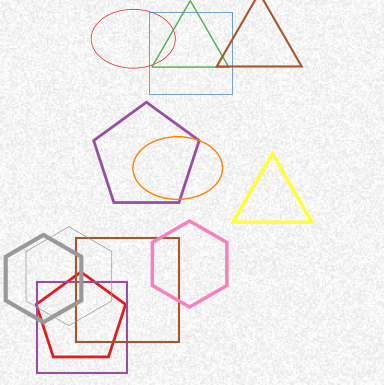[{"shape": "oval", "thickness": 0.5, "radius": 0.55, "center": [0.346, 0.899]}, {"shape": "pentagon", "thickness": 2, "radius": 0.61, "center": [0.21, 0.172]}, {"shape": "square", "thickness": 0.5, "radius": 0.54, "center": [0.495, 0.863]}, {"shape": "triangle", "thickness": 1, "radius": 0.58, "center": [0.494, 0.883]}, {"shape": "pentagon", "thickness": 2, "radius": 0.72, "center": [0.38, 0.59]}, {"shape": "square", "thickness": 1.5, "radius": 0.59, "center": [0.213, 0.149]}, {"shape": "oval", "thickness": 1, "radius": 0.58, "center": [0.462, 0.564]}, {"shape": "triangle", "thickness": 2.5, "radius": 0.59, "center": [0.708, 0.482]}, {"shape": "triangle", "thickness": 1.5, "radius": 0.64, "center": [0.673, 0.891]}, {"shape": "square", "thickness": 1.5, "radius": 0.67, "center": [0.331, 0.247]}, {"shape": "hexagon", "thickness": 2.5, "radius": 0.56, "center": [0.492, 0.314]}, {"shape": "hexagon", "thickness": 0.5, "radius": 0.64, "center": [0.179, 0.283]}, {"shape": "hexagon", "thickness": 3, "radius": 0.57, "center": [0.113, 0.276]}]